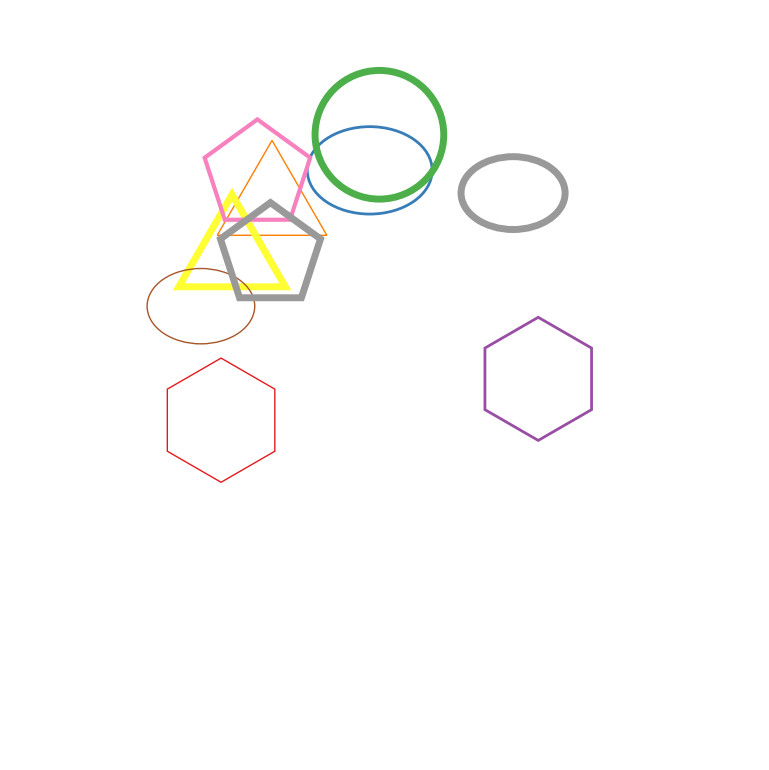[{"shape": "hexagon", "thickness": 0.5, "radius": 0.4, "center": [0.287, 0.454]}, {"shape": "oval", "thickness": 1, "radius": 0.41, "center": [0.48, 0.779]}, {"shape": "circle", "thickness": 2.5, "radius": 0.42, "center": [0.493, 0.825]}, {"shape": "hexagon", "thickness": 1, "radius": 0.4, "center": [0.699, 0.508]}, {"shape": "triangle", "thickness": 0.5, "radius": 0.41, "center": [0.353, 0.735]}, {"shape": "triangle", "thickness": 2.5, "radius": 0.4, "center": [0.301, 0.667]}, {"shape": "oval", "thickness": 0.5, "radius": 0.35, "center": [0.261, 0.602]}, {"shape": "pentagon", "thickness": 1.5, "radius": 0.36, "center": [0.334, 0.773]}, {"shape": "pentagon", "thickness": 2.5, "radius": 0.34, "center": [0.351, 0.669]}, {"shape": "oval", "thickness": 2.5, "radius": 0.34, "center": [0.666, 0.749]}]